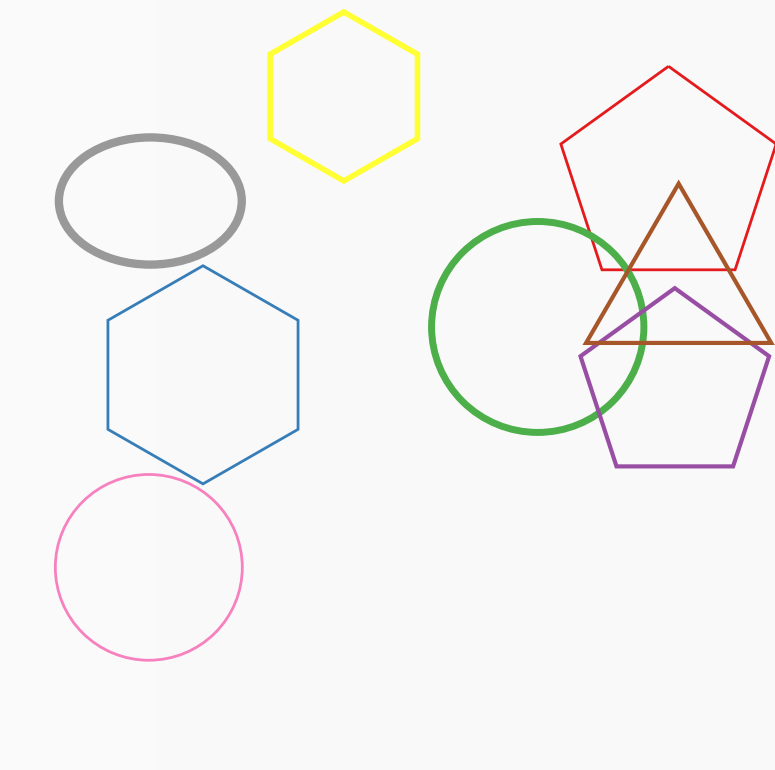[{"shape": "pentagon", "thickness": 1, "radius": 0.73, "center": [0.863, 0.768]}, {"shape": "hexagon", "thickness": 1, "radius": 0.71, "center": [0.262, 0.513]}, {"shape": "circle", "thickness": 2.5, "radius": 0.68, "center": [0.694, 0.575]}, {"shape": "pentagon", "thickness": 1.5, "radius": 0.64, "center": [0.871, 0.498]}, {"shape": "hexagon", "thickness": 2, "radius": 0.55, "center": [0.444, 0.875]}, {"shape": "triangle", "thickness": 1.5, "radius": 0.69, "center": [0.876, 0.624]}, {"shape": "circle", "thickness": 1, "radius": 0.6, "center": [0.192, 0.263]}, {"shape": "oval", "thickness": 3, "radius": 0.59, "center": [0.194, 0.739]}]